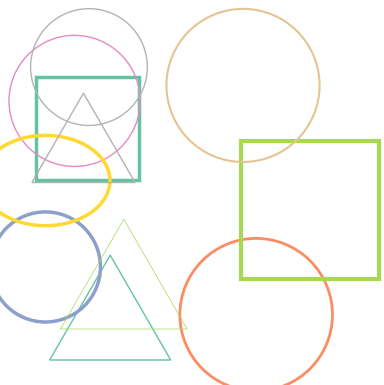[{"shape": "triangle", "thickness": 1, "radius": 0.91, "center": [0.286, 0.156]}, {"shape": "square", "thickness": 2.5, "radius": 0.67, "center": [0.227, 0.667]}, {"shape": "circle", "thickness": 2, "radius": 0.99, "center": [0.665, 0.183]}, {"shape": "circle", "thickness": 2.5, "radius": 0.71, "center": [0.118, 0.307]}, {"shape": "circle", "thickness": 1, "radius": 0.85, "center": [0.194, 0.738]}, {"shape": "triangle", "thickness": 0.5, "radius": 0.95, "center": [0.322, 0.24]}, {"shape": "square", "thickness": 3, "radius": 0.89, "center": [0.805, 0.455]}, {"shape": "oval", "thickness": 2.5, "radius": 0.84, "center": [0.118, 0.531]}, {"shape": "circle", "thickness": 1.5, "radius": 0.99, "center": [0.631, 0.778]}, {"shape": "triangle", "thickness": 1, "radius": 0.77, "center": [0.217, 0.603]}, {"shape": "circle", "thickness": 1, "radius": 0.76, "center": [0.231, 0.826]}]